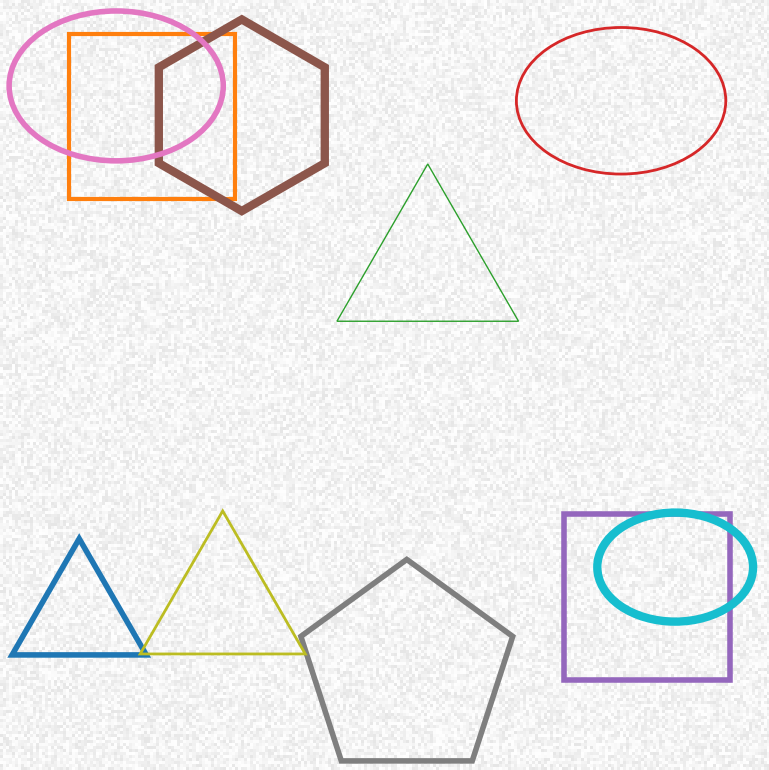[{"shape": "triangle", "thickness": 2, "radius": 0.5, "center": [0.103, 0.2]}, {"shape": "square", "thickness": 1.5, "radius": 0.54, "center": [0.197, 0.848]}, {"shape": "triangle", "thickness": 0.5, "radius": 0.68, "center": [0.556, 0.651]}, {"shape": "oval", "thickness": 1, "radius": 0.68, "center": [0.807, 0.869]}, {"shape": "square", "thickness": 2, "radius": 0.54, "center": [0.841, 0.224]}, {"shape": "hexagon", "thickness": 3, "radius": 0.62, "center": [0.314, 0.85]}, {"shape": "oval", "thickness": 2, "radius": 0.7, "center": [0.151, 0.888]}, {"shape": "pentagon", "thickness": 2, "radius": 0.72, "center": [0.528, 0.129]}, {"shape": "triangle", "thickness": 1, "radius": 0.62, "center": [0.289, 0.213]}, {"shape": "oval", "thickness": 3, "radius": 0.51, "center": [0.877, 0.263]}]